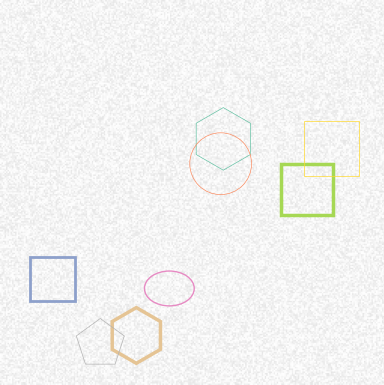[{"shape": "hexagon", "thickness": 0.5, "radius": 0.41, "center": [0.58, 0.639]}, {"shape": "circle", "thickness": 0.5, "radius": 0.4, "center": [0.573, 0.575]}, {"shape": "square", "thickness": 2, "radius": 0.29, "center": [0.136, 0.275]}, {"shape": "oval", "thickness": 1, "radius": 0.32, "center": [0.44, 0.251]}, {"shape": "square", "thickness": 2.5, "radius": 0.33, "center": [0.798, 0.507]}, {"shape": "square", "thickness": 0.5, "radius": 0.36, "center": [0.861, 0.615]}, {"shape": "hexagon", "thickness": 2.5, "radius": 0.36, "center": [0.354, 0.129]}, {"shape": "pentagon", "thickness": 0.5, "radius": 0.33, "center": [0.26, 0.107]}]